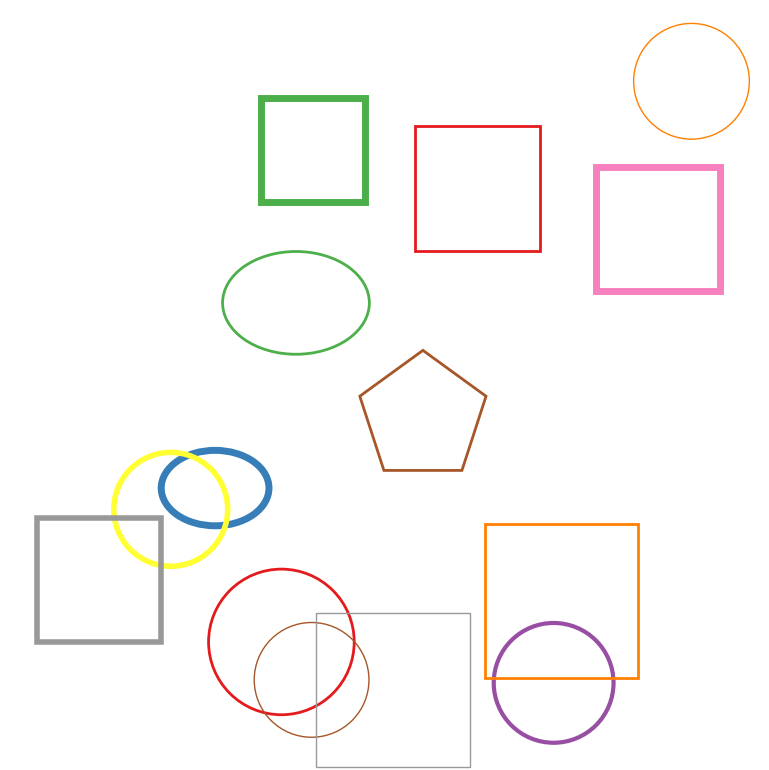[{"shape": "circle", "thickness": 1, "radius": 0.47, "center": [0.365, 0.166]}, {"shape": "square", "thickness": 1, "radius": 0.4, "center": [0.62, 0.755]}, {"shape": "oval", "thickness": 2.5, "radius": 0.35, "center": [0.279, 0.366]}, {"shape": "oval", "thickness": 1, "radius": 0.48, "center": [0.384, 0.607]}, {"shape": "square", "thickness": 2.5, "radius": 0.34, "center": [0.407, 0.805]}, {"shape": "circle", "thickness": 1.5, "radius": 0.39, "center": [0.719, 0.113]}, {"shape": "square", "thickness": 1, "radius": 0.5, "center": [0.729, 0.22]}, {"shape": "circle", "thickness": 0.5, "radius": 0.38, "center": [0.898, 0.894]}, {"shape": "circle", "thickness": 2, "radius": 0.37, "center": [0.222, 0.339]}, {"shape": "pentagon", "thickness": 1, "radius": 0.43, "center": [0.549, 0.459]}, {"shape": "circle", "thickness": 0.5, "radius": 0.37, "center": [0.405, 0.117]}, {"shape": "square", "thickness": 2.5, "radius": 0.4, "center": [0.855, 0.702]}, {"shape": "square", "thickness": 2, "radius": 0.4, "center": [0.128, 0.247]}, {"shape": "square", "thickness": 0.5, "radius": 0.5, "center": [0.51, 0.104]}]